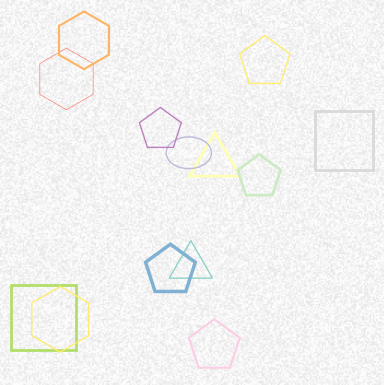[{"shape": "triangle", "thickness": 1, "radius": 0.32, "center": [0.496, 0.31]}, {"shape": "triangle", "thickness": 2, "radius": 0.38, "center": [0.558, 0.58]}, {"shape": "oval", "thickness": 1, "radius": 0.29, "center": [0.49, 0.603]}, {"shape": "hexagon", "thickness": 0.5, "radius": 0.4, "center": [0.173, 0.795]}, {"shape": "pentagon", "thickness": 2.5, "radius": 0.34, "center": [0.443, 0.298]}, {"shape": "hexagon", "thickness": 1.5, "radius": 0.37, "center": [0.218, 0.895]}, {"shape": "square", "thickness": 2, "radius": 0.42, "center": [0.113, 0.175]}, {"shape": "pentagon", "thickness": 1.5, "radius": 0.35, "center": [0.557, 0.101]}, {"shape": "square", "thickness": 2, "radius": 0.38, "center": [0.893, 0.634]}, {"shape": "pentagon", "thickness": 1, "radius": 0.29, "center": [0.417, 0.664]}, {"shape": "pentagon", "thickness": 2, "radius": 0.29, "center": [0.673, 0.54]}, {"shape": "hexagon", "thickness": 1, "radius": 0.43, "center": [0.156, 0.171]}, {"shape": "pentagon", "thickness": 1, "radius": 0.34, "center": [0.688, 0.839]}]